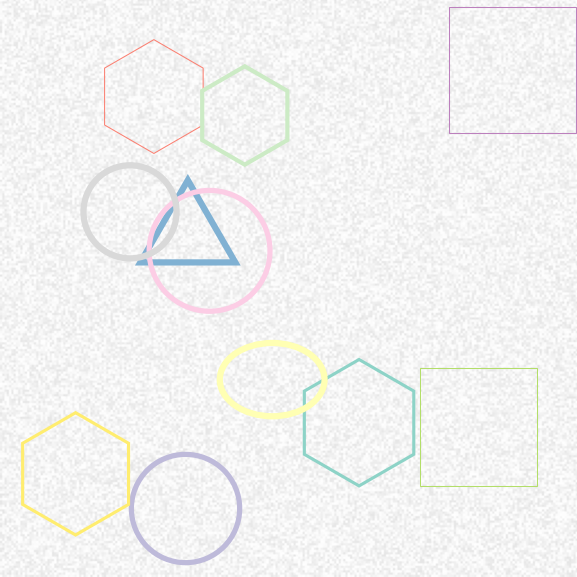[{"shape": "hexagon", "thickness": 1.5, "radius": 0.55, "center": [0.622, 0.267]}, {"shape": "oval", "thickness": 3, "radius": 0.45, "center": [0.471, 0.342]}, {"shape": "circle", "thickness": 2.5, "radius": 0.47, "center": [0.321, 0.119]}, {"shape": "hexagon", "thickness": 0.5, "radius": 0.49, "center": [0.266, 0.832]}, {"shape": "triangle", "thickness": 3, "radius": 0.47, "center": [0.325, 0.592]}, {"shape": "square", "thickness": 0.5, "radius": 0.51, "center": [0.828, 0.259]}, {"shape": "circle", "thickness": 2.5, "radius": 0.52, "center": [0.363, 0.565]}, {"shape": "circle", "thickness": 3, "radius": 0.4, "center": [0.225, 0.632]}, {"shape": "square", "thickness": 0.5, "radius": 0.55, "center": [0.887, 0.878]}, {"shape": "hexagon", "thickness": 2, "radius": 0.43, "center": [0.424, 0.799]}, {"shape": "hexagon", "thickness": 1.5, "radius": 0.53, "center": [0.131, 0.179]}]